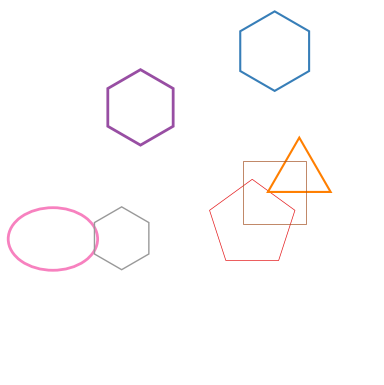[{"shape": "pentagon", "thickness": 0.5, "radius": 0.58, "center": [0.655, 0.418]}, {"shape": "hexagon", "thickness": 1.5, "radius": 0.52, "center": [0.713, 0.867]}, {"shape": "hexagon", "thickness": 2, "radius": 0.49, "center": [0.365, 0.721]}, {"shape": "triangle", "thickness": 1.5, "radius": 0.47, "center": [0.777, 0.548]}, {"shape": "square", "thickness": 0.5, "radius": 0.41, "center": [0.713, 0.501]}, {"shape": "oval", "thickness": 2, "radius": 0.58, "center": [0.137, 0.379]}, {"shape": "hexagon", "thickness": 1, "radius": 0.41, "center": [0.316, 0.381]}]